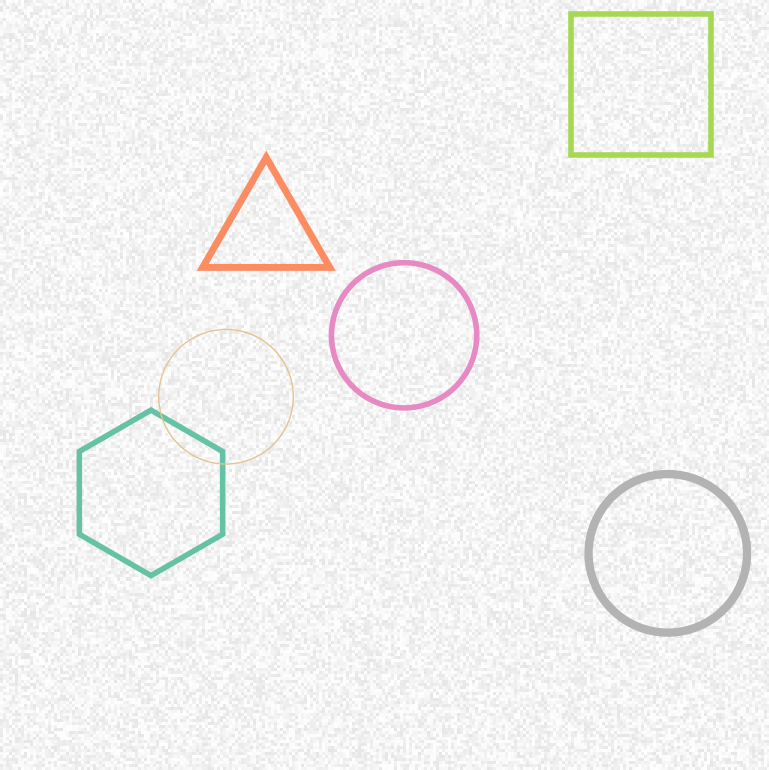[{"shape": "hexagon", "thickness": 2, "radius": 0.54, "center": [0.196, 0.36]}, {"shape": "triangle", "thickness": 2.5, "radius": 0.48, "center": [0.346, 0.7]}, {"shape": "circle", "thickness": 2, "radius": 0.47, "center": [0.525, 0.565]}, {"shape": "square", "thickness": 2, "radius": 0.46, "center": [0.832, 0.89]}, {"shape": "circle", "thickness": 0.5, "radius": 0.44, "center": [0.293, 0.485]}, {"shape": "circle", "thickness": 3, "radius": 0.51, "center": [0.867, 0.281]}]